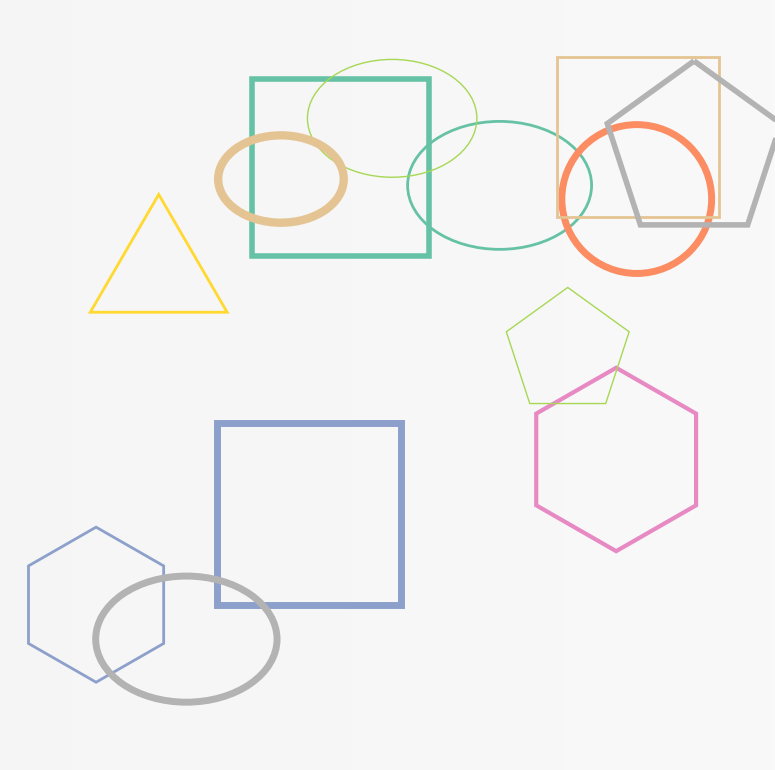[{"shape": "square", "thickness": 2, "radius": 0.57, "center": [0.439, 0.782]}, {"shape": "oval", "thickness": 1, "radius": 0.59, "center": [0.645, 0.759]}, {"shape": "circle", "thickness": 2.5, "radius": 0.48, "center": [0.822, 0.742]}, {"shape": "square", "thickness": 2.5, "radius": 0.59, "center": [0.399, 0.332]}, {"shape": "hexagon", "thickness": 1, "radius": 0.5, "center": [0.124, 0.215]}, {"shape": "hexagon", "thickness": 1.5, "radius": 0.6, "center": [0.795, 0.403]}, {"shape": "oval", "thickness": 0.5, "radius": 0.55, "center": [0.506, 0.846]}, {"shape": "pentagon", "thickness": 0.5, "radius": 0.42, "center": [0.733, 0.543]}, {"shape": "triangle", "thickness": 1, "radius": 0.51, "center": [0.205, 0.645]}, {"shape": "square", "thickness": 1, "radius": 0.52, "center": [0.823, 0.822]}, {"shape": "oval", "thickness": 3, "radius": 0.41, "center": [0.363, 0.767]}, {"shape": "pentagon", "thickness": 2, "radius": 0.59, "center": [0.896, 0.803]}, {"shape": "oval", "thickness": 2.5, "radius": 0.58, "center": [0.24, 0.17]}]